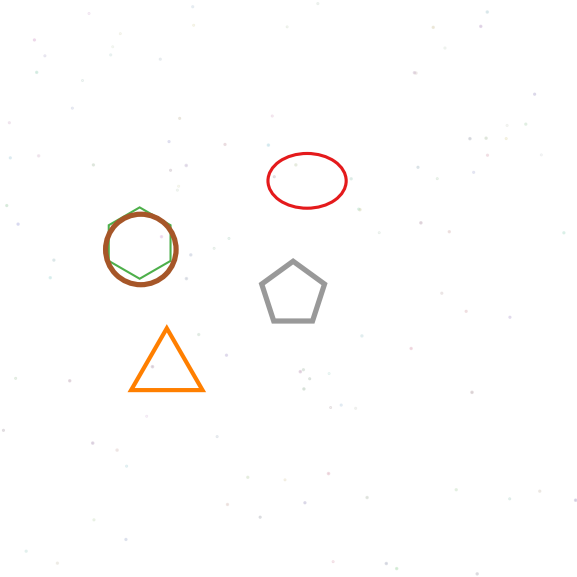[{"shape": "oval", "thickness": 1.5, "radius": 0.34, "center": [0.532, 0.686]}, {"shape": "hexagon", "thickness": 1, "radius": 0.31, "center": [0.242, 0.578]}, {"shape": "triangle", "thickness": 2, "radius": 0.36, "center": [0.289, 0.359]}, {"shape": "circle", "thickness": 2.5, "radius": 0.31, "center": [0.244, 0.567]}, {"shape": "pentagon", "thickness": 2.5, "radius": 0.29, "center": [0.508, 0.49]}]